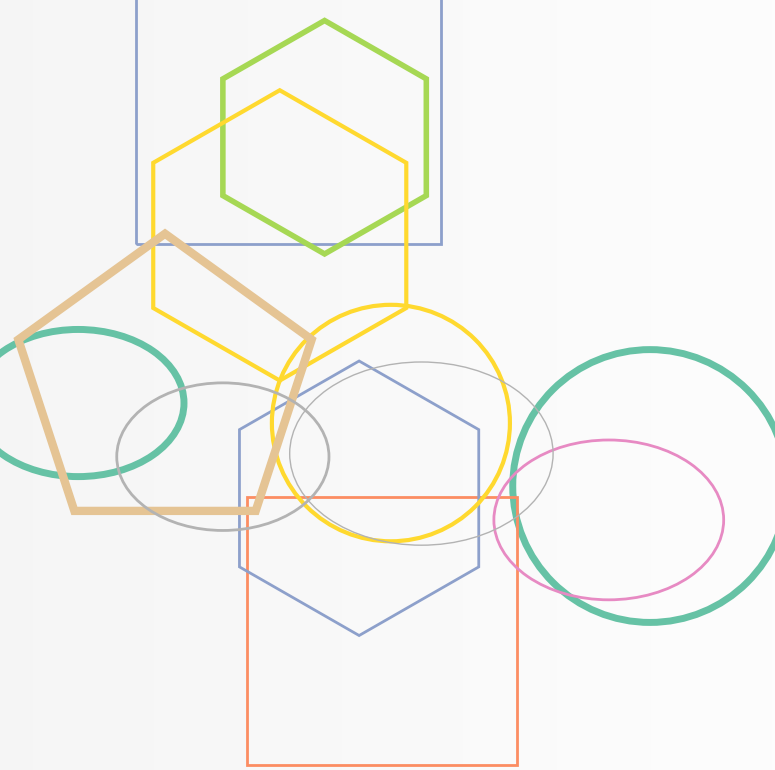[{"shape": "oval", "thickness": 2.5, "radius": 0.68, "center": [0.101, 0.477]}, {"shape": "circle", "thickness": 2.5, "radius": 0.89, "center": [0.839, 0.369]}, {"shape": "square", "thickness": 1, "radius": 0.87, "center": [0.493, 0.181]}, {"shape": "square", "thickness": 1, "radius": 0.98, "center": [0.373, 0.88]}, {"shape": "hexagon", "thickness": 1, "radius": 0.89, "center": [0.463, 0.353]}, {"shape": "oval", "thickness": 1, "radius": 0.74, "center": [0.786, 0.325]}, {"shape": "hexagon", "thickness": 2, "radius": 0.76, "center": [0.419, 0.822]}, {"shape": "hexagon", "thickness": 1.5, "radius": 0.94, "center": [0.361, 0.694]}, {"shape": "circle", "thickness": 1.5, "radius": 0.77, "center": [0.504, 0.451]}, {"shape": "pentagon", "thickness": 3, "radius": 1.0, "center": [0.213, 0.497]}, {"shape": "oval", "thickness": 0.5, "radius": 0.85, "center": [0.544, 0.411]}, {"shape": "oval", "thickness": 1, "radius": 0.68, "center": [0.288, 0.407]}]